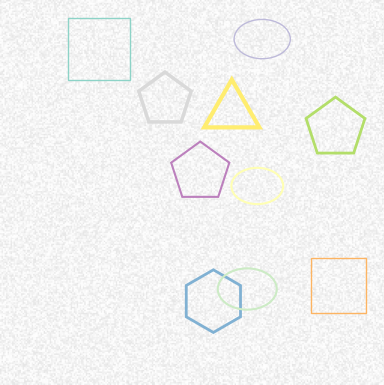[{"shape": "square", "thickness": 1, "radius": 0.4, "center": [0.258, 0.873]}, {"shape": "oval", "thickness": 1.5, "radius": 0.34, "center": [0.668, 0.517]}, {"shape": "oval", "thickness": 1, "radius": 0.36, "center": [0.681, 0.899]}, {"shape": "hexagon", "thickness": 2, "radius": 0.41, "center": [0.554, 0.218]}, {"shape": "square", "thickness": 1, "radius": 0.36, "center": [0.879, 0.259]}, {"shape": "pentagon", "thickness": 2, "radius": 0.4, "center": [0.871, 0.667]}, {"shape": "pentagon", "thickness": 2.5, "radius": 0.36, "center": [0.428, 0.741]}, {"shape": "pentagon", "thickness": 1.5, "radius": 0.4, "center": [0.52, 0.553]}, {"shape": "oval", "thickness": 1.5, "radius": 0.38, "center": [0.642, 0.249]}, {"shape": "triangle", "thickness": 3, "radius": 0.41, "center": [0.602, 0.711]}]